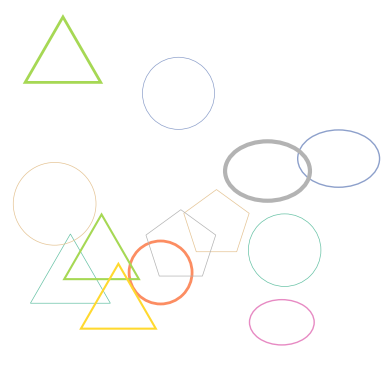[{"shape": "triangle", "thickness": 0.5, "radius": 0.6, "center": [0.183, 0.272]}, {"shape": "circle", "thickness": 0.5, "radius": 0.47, "center": [0.739, 0.35]}, {"shape": "circle", "thickness": 2, "radius": 0.41, "center": [0.417, 0.292]}, {"shape": "circle", "thickness": 0.5, "radius": 0.47, "center": [0.464, 0.758]}, {"shape": "oval", "thickness": 1, "radius": 0.53, "center": [0.88, 0.588]}, {"shape": "oval", "thickness": 1, "radius": 0.42, "center": [0.732, 0.163]}, {"shape": "triangle", "thickness": 1.5, "radius": 0.56, "center": [0.264, 0.331]}, {"shape": "triangle", "thickness": 2, "radius": 0.57, "center": [0.164, 0.843]}, {"shape": "triangle", "thickness": 1.5, "radius": 0.56, "center": [0.307, 0.202]}, {"shape": "pentagon", "thickness": 0.5, "radius": 0.45, "center": [0.562, 0.418]}, {"shape": "circle", "thickness": 0.5, "radius": 0.54, "center": [0.142, 0.471]}, {"shape": "pentagon", "thickness": 0.5, "radius": 0.48, "center": [0.47, 0.36]}, {"shape": "oval", "thickness": 3, "radius": 0.55, "center": [0.695, 0.556]}]